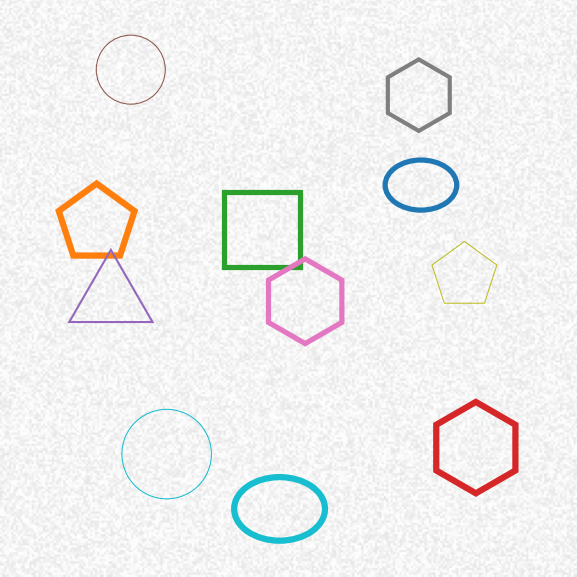[{"shape": "oval", "thickness": 2.5, "radius": 0.31, "center": [0.729, 0.679]}, {"shape": "pentagon", "thickness": 3, "radius": 0.34, "center": [0.167, 0.612]}, {"shape": "square", "thickness": 2.5, "radius": 0.33, "center": [0.454, 0.601]}, {"shape": "hexagon", "thickness": 3, "radius": 0.4, "center": [0.824, 0.224]}, {"shape": "triangle", "thickness": 1, "radius": 0.42, "center": [0.192, 0.483]}, {"shape": "circle", "thickness": 0.5, "radius": 0.3, "center": [0.226, 0.879]}, {"shape": "hexagon", "thickness": 2.5, "radius": 0.37, "center": [0.528, 0.477]}, {"shape": "hexagon", "thickness": 2, "radius": 0.31, "center": [0.725, 0.834]}, {"shape": "pentagon", "thickness": 0.5, "radius": 0.3, "center": [0.804, 0.522]}, {"shape": "circle", "thickness": 0.5, "radius": 0.39, "center": [0.289, 0.213]}, {"shape": "oval", "thickness": 3, "radius": 0.39, "center": [0.484, 0.118]}]